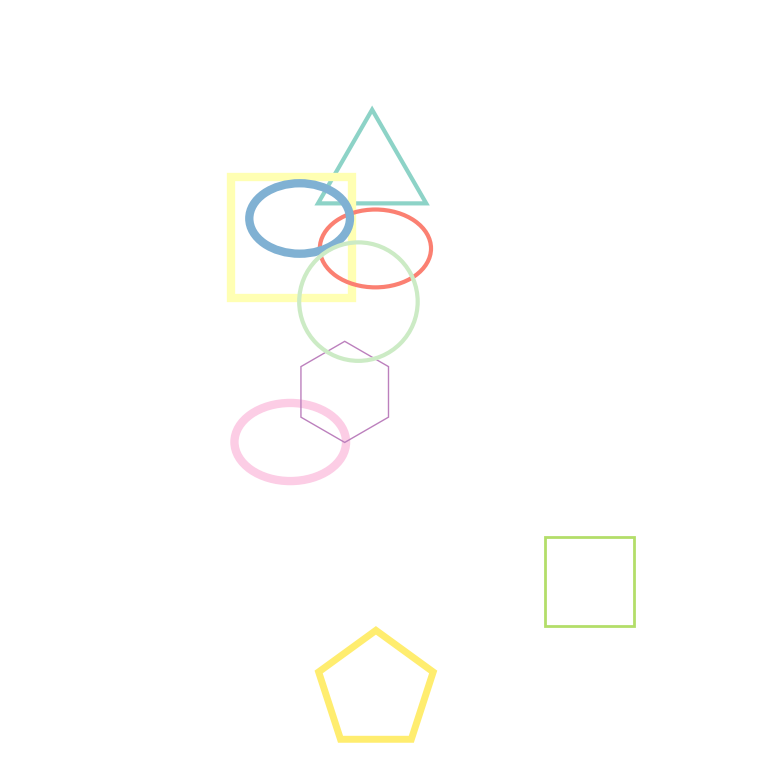[{"shape": "triangle", "thickness": 1.5, "radius": 0.41, "center": [0.483, 0.776]}, {"shape": "square", "thickness": 3, "radius": 0.39, "center": [0.379, 0.692]}, {"shape": "oval", "thickness": 1.5, "radius": 0.36, "center": [0.488, 0.677]}, {"shape": "oval", "thickness": 3, "radius": 0.33, "center": [0.389, 0.716]}, {"shape": "square", "thickness": 1, "radius": 0.29, "center": [0.765, 0.245]}, {"shape": "oval", "thickness": 3, "radius": 0.36, "center": [0.377, 0.426]}, {"shape": "hexagon", "thickness": 0.5, "radius": 0.33, "center": [0.448, 0.491]}, {"shape": "circle", "thickness": 1.5, "radius": 0.38, "center": [0.466, 0.608]}, {"shape": "pentagon", "thickness": 2.5, "radius": 0.39, "center": [0.488, 0.103]}]